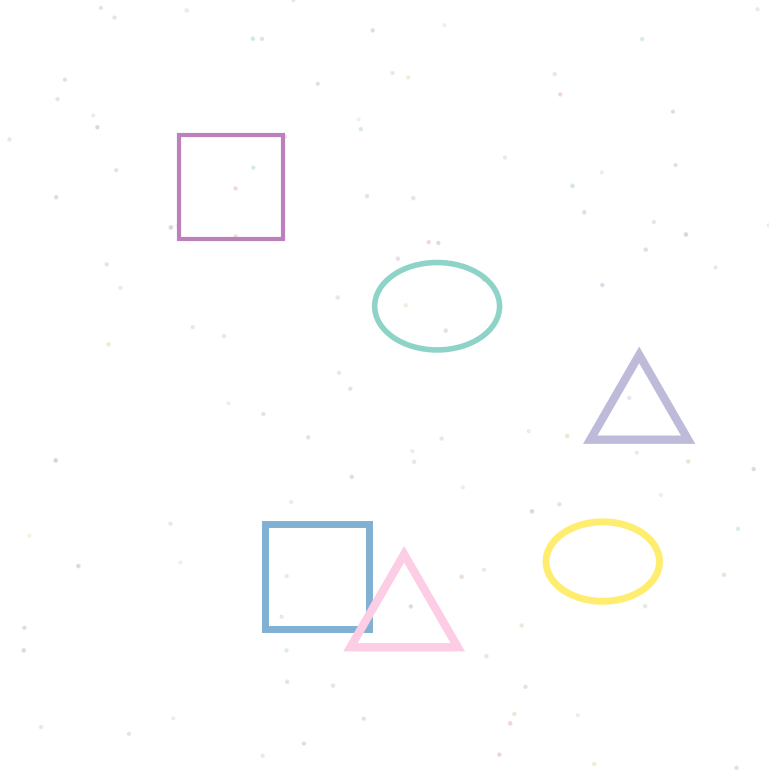[{"shape": "oval", "thickness": 2, "radius": 0.41, "center": [0.568, 0.602]}, {"shape": "triangle", "thickness": 3, "radius": 0.37, "center": [0.83, 0.466]}, {"shape": "square", "thickness": 2.5, "radius": 0.34, "center": [0.412, 0.252]}, {"shape": "triangle", "thickness": 3, "radius": 0.4, "center": [0.525, 0.2]}, {"shape": "square", "thickness": 1.5, "radius": 0.34, "center": [0.3, 0.757]}, {"shape": "oval", "thickness": 2.5, "radius": 0.37, "center": [0.783, 0.271]}]